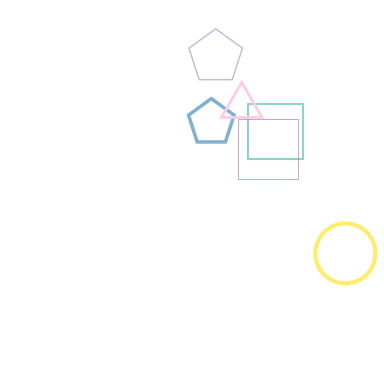[{"shape": "square", "thickness": 1.5, "radius": 0.36, "center": [0.716, 0.658]}, {"shape": "pentagon", "thickness": 1, "radius": 0.37, "center": [0.56, 0.852]}, {"shape": "pentagon", "thickness": 2.5, "radius": 0.31, "center": [0.549, 0.682]}, {"shape": "triangle", "thickness": 2, "radius": 0.3, "center": [0.628, 0.725]}, {"shape": "square", "thickness": 0.5, "radius": 0.39, "center": [0.695, 0.612]}, {"shape": "circle", "thickness": 3, "radius": 0.39, "center": [0.897, 0.342]}]